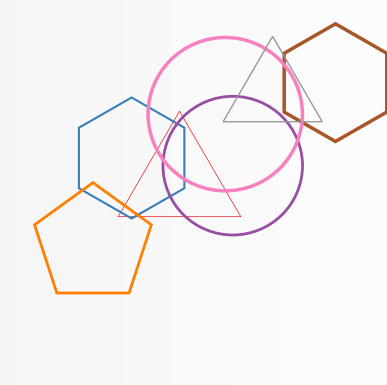[{"shape": "triangle", "thickness": 0.5, "radius": 0.91, "center": [0.463, 0.529]}, {"shape": "hexagon", "thickness": 1.5, "radius": 0.79, "center": [0.34, 0.59]}, {"shape": "circle", "thickness": 2, "radius": 0.9, "center": [0.601, 0.57]}, {"shape": "pentagon", "thickness": 2, "radius": 0.79, "center": [0.24, 0.367]}, {"shape": "hexagon", "thickness": 2.5, "radius": 0.76, "center": [0.866, 0.785]}, {"shape": "circle", "thickness": 2.5, "radius": 1.0, "center": [0.581, 0.703]}, {"shape": "triangle", "thickness": 1, "radius": 0.74, "center": [0.704, 0.758]}]